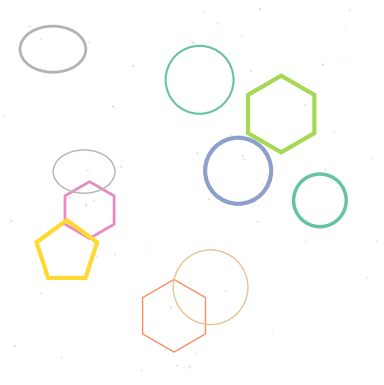[{"shape": "circle", "thickness": 1.5, "radius": 0.44, "center": [0.518, 0.793]}, {"shape": "circle", "thickness": 2.5, "radius": 0.34, "center": [0.831, 0.48]}, {"shape": "hexagon", "thickness": 1, "radius": 0.47, "center": [0.452, 0.18]}, {"shape": "circle", "thickness": 3, "radius": 0.43, "center": [0.619, 0.556]}, {"shape": "hexagon", "thickness": 2, "radius": 0.37, "center": [0.233, 0.454]}, {"shape": "hexagon", "thickness": 3, "radius": 0.5, "center": [0.73, 0.704]}, {"shape": "pentagon", "thickness": 3, "radius": 0.41, "center": [0.174, 0.345]}, {"shape": "circle", "thickness": 1, "radius": 0.48, "center": [0.547, 0.254]}, {"shape": "oval", "thickness": 1, "radius": 0.4, "center": [0.218, 0.554]}, {"shape": "oval", "thickness": 2, "radius": 0.43, "center": [0.137, 0.872]}]